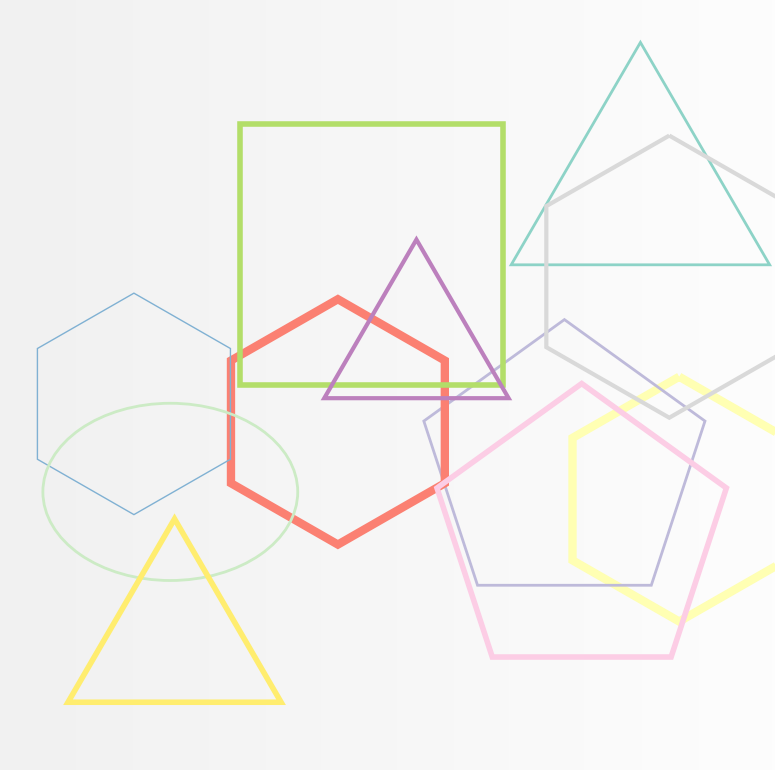[{"shape": "triangle", "thickness": 1, "radius": 0.96, "center": [0.826, 0.752]}, {"shape": "hexagon", "thickness": 3, "radius": 0.79, "center": [0.876, 0.352]}, {"shape": "pentagon", "thickness": 1, "radius": 0.95, "center": [0.728, 0.394]}, {"shape": "hexagon", "thickness": 3, "radius": 0.8, "center": [0.436, 0.452]}, {"shape": "hexagon", "thickness": 0.5, "radius": 0.72, "center": [0.173, 0.475]}, {"shape": "square", "thickness": 2, "radius": 0.85, "center": [0.479, 0.669]}, {"shape": "pentagon", "thickness": 2, "radius": 0.98, "center": [0.751, 0.306]}, {"shape": "hexagon", "thickness": 1.5, "radius": 0.92, "center": [0.864, 0.641]}, {"shape": "triangle", "thickness": 1.5, "radius": 0.69, "center": [0.537, 0.552]}, {"shape": "oval", "thickness": 1, "radius": 0.82, "center": [0.22, 0.361]}, {"shape": "triangle", "thickness": 2, "radius": 0.79, "center": [0.225, 0.167]}]